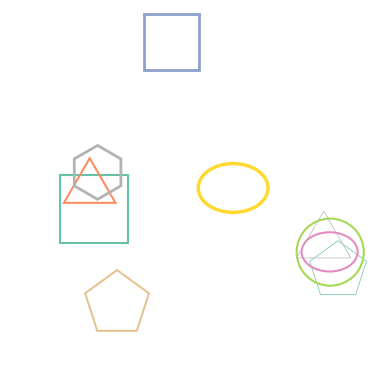[{"shape": "pentagon", "thickness": 0.5, "radius": 0.39, "center": [0.878, 0.297]}, {"shape": "square", "thickness": 1.5, "radius": 0.44, "center": [0.244, 0.457]}, {"shape": "triangle", "thickness": 1.5, "radius": 0.39, "center": [0.233, 0.512]}, {"shape": "square", "thickness": 2, "radius": 0.36, "center": [0.445, 0.891]}, {"shape": "oval", "thickness": 1.5, "radius": 0.36, "center": [0.856, 0.346]}, {"shape": "circle", "thickness": 1.5, "radius": 0.44, "center": [0.858, 0.345]}, {"shape": "oval", "thickness": 2.5, "radius": 0.45, "center": [0.606, 0.512]}, {"shape": "pentagon", "thickness": 1.5, "radius": 0.44, "center": [0.304, 0.211]}, {"shape": "triangle", "thickness": 0.5, "radius": 0.41, "center": [0.841, 0.371]}, {"shape": "hexagon", "thickness": 2, "radius": 0.35, "center": [0.253, 0.552]}]